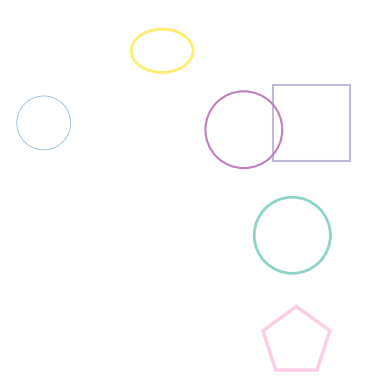[{"shape": "circle", "thickness": 2, "radius": 0.49, "center": [0.759, 0.389]}, {"shape": "square", "thickness": 1.5, "radius": 0.5, "center": [0.809, 0.681]}, {"shape": "circle", "thickness": 0.5, "radius": 0.35, "center": [0.114, 0.681]}, {"shape": "pentagon", "thickness": 2.5, "radius": 0.46, "center": [0.77, 0.113]}, {"shape": "circle", "thickness": 1.5, "radius": 0.5, "center": [0.633, 0.663]}, {"shape": "oval", "thickness": 2, "radius": 0.4, "center": [0.421, 0.868]}]